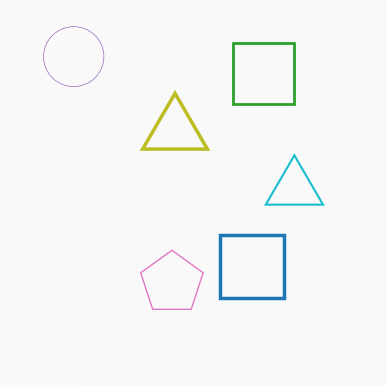[{"shape": "square", "thickness": 2.5, "radius": 0.41, "center": [0.651, 0.309]}, {"shape": "square", "thickness": 2, "radius": 0.4, "center": [0.68, 0.81]}, {"shape": "circle", "thickness": 0.5, "radius": 0.39, "center": [0.19, 0.853]}, {"shape": "pentagon", "thickness": 1, "radius": 0.42, "center": [0.444, 0.265]}, {"shape": "triangle", "thickness": 2.5, "radius": 0.48, "center": [0.452, 0.661]}, {"shape": "triangle", "thickness": 1.5, "radius": 0.43, "center": [0.76, 0.511]}]